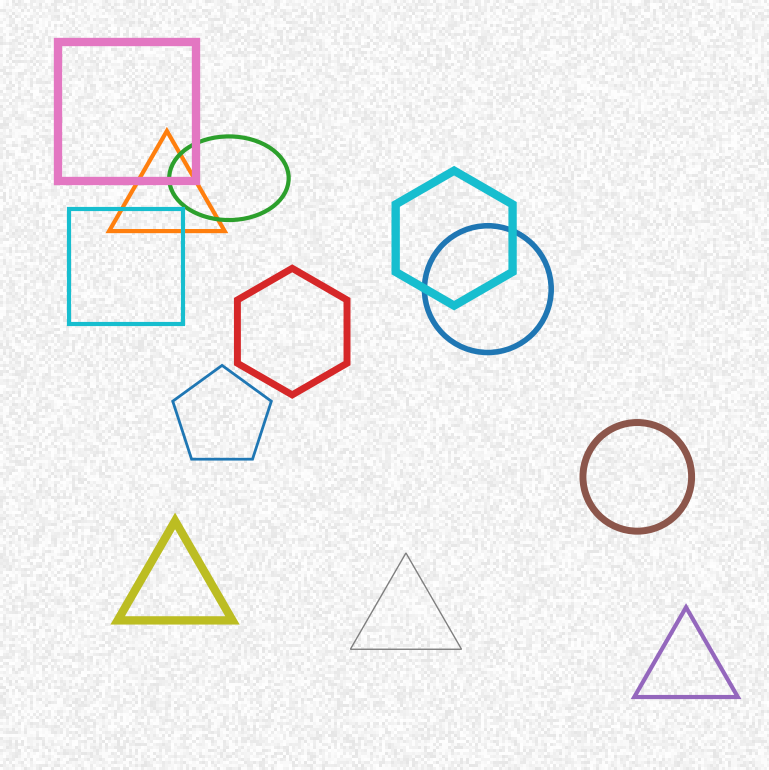[{"shape": "circle", "thickness": 2, "radius": 0.41, "center": [0.634, 0.625]}, {"shape": "pentagon", "thickness": 1, "radius": 0.34, "center": [0.288, 0.458]}, {"shape": "triangle", "thickness": 1.5, "radius": 0.43, "center": [0.217, 0.743]}, {"shape": "oval", "thickness": 1.5, "radius": 0.39, "center": [0.297, 0.769]}, {"shape": "hexagon", "thickness": 2.5, "radius": 0.41, "center": [0.379, 0.569]}, {"shape": "triangle", "thickness": 1.5, "radius": 0.39, "center": [0.891, 0.134]}, {"shape": "circle", "thickness": 2.5, "radius": 0.35, "center": [0.828, 0.381]}, {"shape": "square", "thickness": 3, "radius": 0.45, "center": [0.165, 0.856]}, {"shape": "triangle", "thickness": 0.5, "radius": 0.42, "center": [0.527, 0.198]}, {"shape": "triangle", "thickness": 3, "radius": 0.43, "center": [0.227, 0.237]}, {"shape": "square", "thickness": 1.5, "radius": 0.37, "center": [0.164, 0.654]}, {"shape": "hexagon", "thickness": 3, "radius": 0.44, "center": [0.59, 0.691]}]